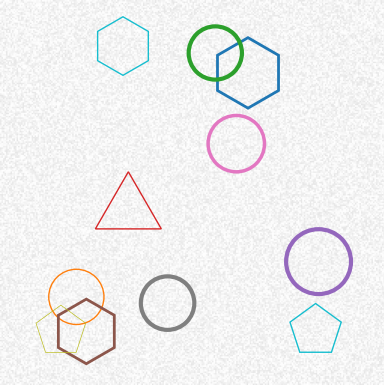[{"shape": "hexagon", "thickness": 2, "radius": 0.46, "center": [0.644, 0.811]}, {"shape": "circle", "thickness": 1, "radius": 0.36, "center": [0.198, 0.229]}, {"shape": "circle", "thickness": 3, "radius": 0.35, "center": [0.559, 0.862]}, {"shape": "triangle", "thickness": 1, "radius": 0.49, "center": [0.333, 0.455]}, {"shape": "circle", "thickness": 3, "radius": 0.42, "center": [0.827, 0.32]}, {"shape": "hexagon", "thickness": 2, "radius": 0.42, "center": [0.224, 0.139]}, {"shape": "circle", "thickness": 2.5, "radius": 0.37, "center": [0.614, 0.627]}, {"shape": "circle", "thickness": 3, "radius": 0.35, "center": [0.435, 0.213]}, {"shape": "pentagon", "thickness": 0.5, "radius": 0.34, "center": [0.158, 0.14]}, {"shape": "pentagon", "thickness": 1, "radius": 0.35, "center": [0.82, 0.142]}, {"shape": "hexagon", "thickness": 1, "radius": 0.38, "center": [0.319, 0.88]}]